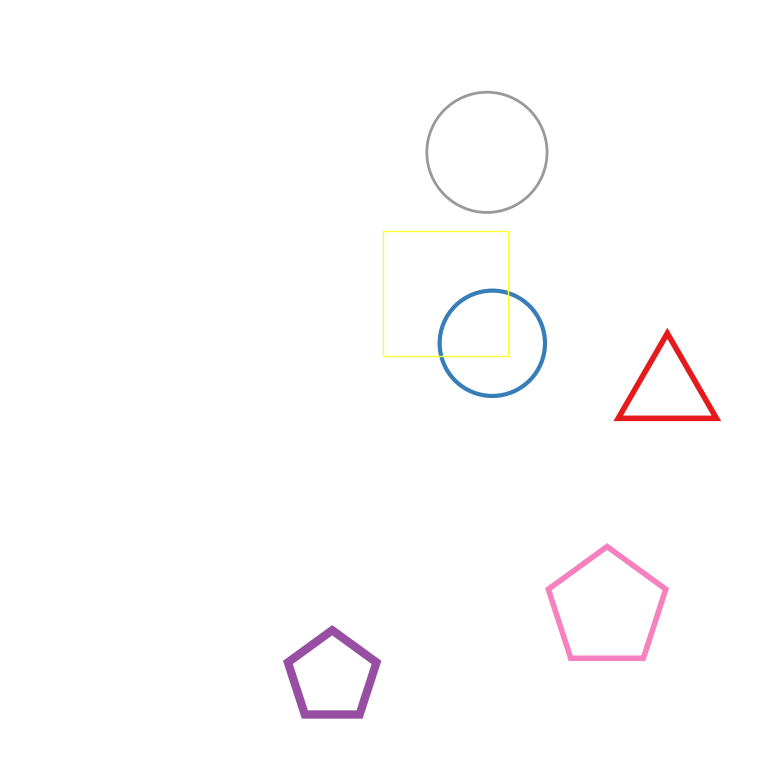[{"shape": "triangle", "thickness": 2, "radius": 0.37, "center": [0.867, 0.494]}, {"shape": "circle", "thickness": 1.5, "radius": 0.34, "center": [0.639, 0.554]}, {"shape": "pentagon", "thickness": 3, "radius": 0.3, "center": [0.431, 0.121]}, {"shape": "square", "thickness": 0.5, "radius": 0.4, "center": [0.578, 0.619]}, {"shape": "pentagon", "thickness": 2, "radius": 0.4, "center": [0.788, 0.21]}, {"shape": "circle", "thickness": 1, "radius": 0.39, "center": [0.632, 0.802]}]